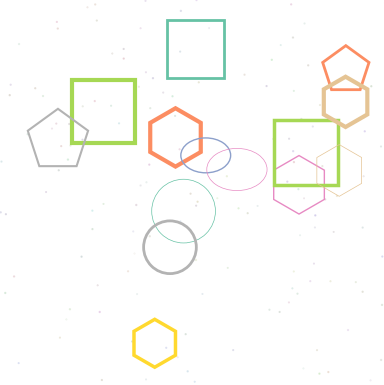[{"shape": "square", "thickness": 2, "radius": 0.37, "center": [0.508, 0.873]}, {"shape": "circle", "thickness": 0.5, "radius": 0.41, "center": [0.477, 0.452]}, {"shape": "hexagon", "thickness": 3, "radius": 0.38, "center": [0.456, 0.643]}, {"shape": "pentagon", "thickness": 2, "radius": 0.32, "center": [0.898, 0.818]}, {"shape": "oval", "thickness": 1, "radius": 0.32, "center": [0.534, 0.596]}, {"shape": "hexagon", "thickness": 1, "radius": 0.38, "center": [0.777, 0.52]}, {"shape": "oval", "thickness": 0.5, "radius": 0.39, "center": [0.615, 0.56]}, {"shape": "square", "thickness": 2.5, "radius": 0.42, "center": [0.795, 0.603]}, {"shape": "square", "thickness": 3, "radius": 0.41, "center": [0.268, 0.711]}, {"shape": "hexagon", "thickness": 2.5, "radius": 0.31, "center": [0.402, 0.108]}, {"shape": "hexagon", "thickness": 3, "radius": 0.33, "center": [0.898, 0.735]}, {"shape": "hexagon", "thickness": 0.5, "radius": 0.34, "center": [0.881, 0.557]}, {"shape": "pentagon", "thickness": 1.5, "radius": 0.41, "center": [0.151, 0.635]}, {"shape": "circle", "thickness": 2, "radius": 0.34, "center": [0.441, 0.358]}]